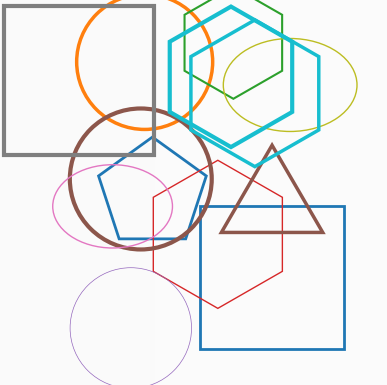[{"shape": "pentagon", "thickness": 2, "radius": 0.73, "center": [0.393, 0.498]}, {"shape": "square", "thickness": 2, "radius": 0.93, "center": [0.703, 0.279]}, {"shape": "circle", "thickness": 2.5, "radius": 0.88, "center": [0.373, 0.839]}, {"shape": "hexagon", "thickness": 1.5, "radius": 0.73, "center": [0.602, 0.889]}, {"shape": "hexagon", "thickness": 1, "radius": 0.96, "center": [0.562, 0.391]}, {"shape": "circle", "thickness": 0.5, "radius": 0.78, "center": [0.338, 0.148]}, {"shape": "circle", "thickness": 3, "radius": 0.92, "center": [0.363, 0.535]}, {"shape": "triangle", "thickness": 2.5, "radius": 0.75, "center": [0.702, 0.472]}, {"shape": "oval", "thickness": 1, "radius": 0.77, "center": [0.291, 0.464]}, {"shape": "square", "thickness": 3, "radius": 0.97, "center": [0.204, 0.791]}, {"shape": "oval", "thickness": 1, "radius": 0.86, "center": [0.749, 0.779]}, {"shape": "hexagon", "thickness": 3, "radius": 0.91, "center": [0.596, 0.8]}, {"shape": "hexagon", "thickness": 2.5, "radius": 0.95, "center": [0.658, 0.758]}]